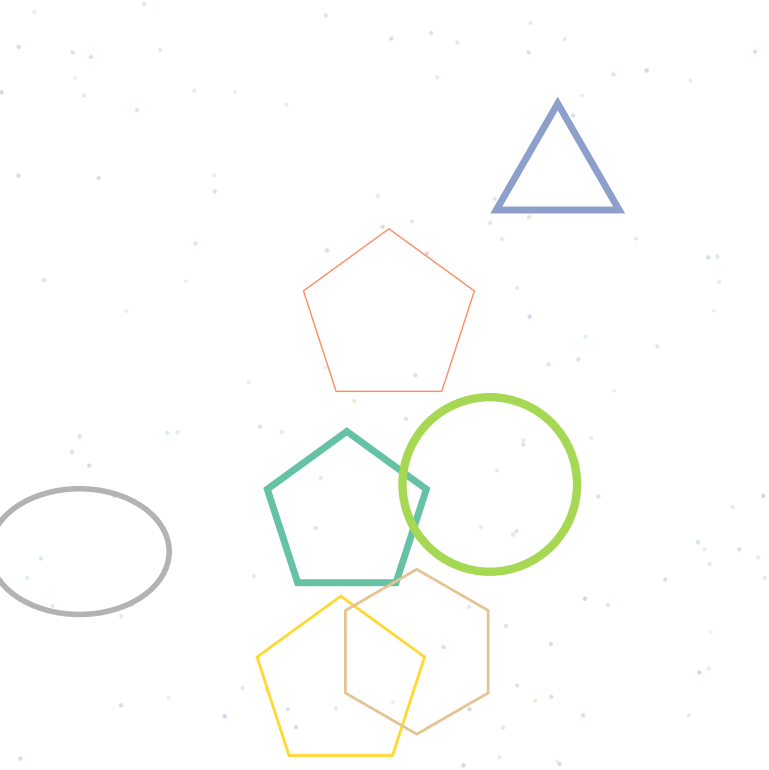[{"shape": "pentagon", "thickness": 2.5, "radius": 0.54, "center": [0.45, 0.331]}, {"shape": "pentagon", "thickness": 0.5, "radius": 0.58, "center": [0.505, 0.586]}, {"shape": "triangle", "thickness": 2.5, "radius": 0.46, "center": [0.724, 0.773]}, {"shape": "circle", "thickness": 3, "radius": 0.57, "center": [0.636, 0.371]}, {"shape": "pentagon", "thickness": 1, "radius": 0.57, "center": [0.443, 0.111]}, {"shape": "hexagon", "thickness": 1, "radius": 0.54, "center": [0.541, 0.154]}, {"shape": "oval", "thickness": 2, "radius": 0.58, "center": [0.103, 0.284]}]